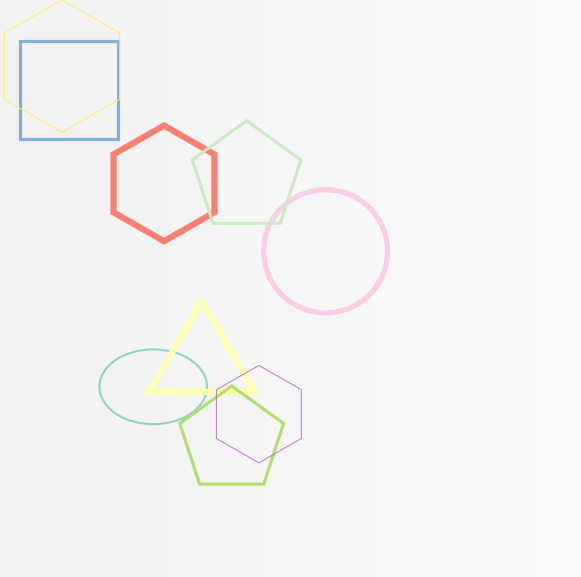[{"shape": "oval", "thickness": 1, "radius": 0.46, "center": [0.264, 0.329]}, {"shape": "triangle", "thickness": 3, "radius": 0.52, "center": [0.347, 0.373]}, {"shape": "hexagon", "thickness": 3, "radius": 0.5, "center": [0.282, 0.682]}, {"shape": "square", "thickness": 1.5, "radius": 0.42, "center": [0.119, 0.843]}, {"shape": "pentagon", "thickness": 1.5, "radius": 0.47, "center": [0.399, 0.237]}, {"shape": "circle", "thickness": 2.5, "radius": 0.53, "center": [0.56, 0.564]}, {"shape": "hexagon", "thickness": 0.5, "radius": 0.42, "center": [0.445, 0.282]}, {"shape": "pentagon", "thickness": 1.5, "radius": 0.49, "center": [0.424, 0.692]}, {"shape": "hexagon", "thickness": 0.5, "radius": 0.57, "center": [0.107, 0.885]}]